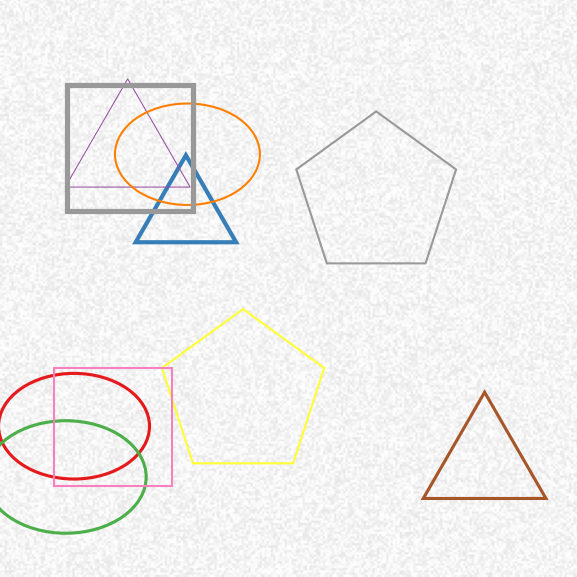[{"shape": "oval", "thickness": 1.5, "radius": 0.65, "center": [0.128, 0.261]}, {"shape": "triangle", "thickness": 2, "radius": 0.5, "center": [0.322, 0.63]}, {"shape": "oval", "thickness": 1.5, "radius": 0.7, "center": [0.114, 0.173]}, {"shape": "triangle", "thickness": 0.5, "radius": 0.62, "center": [0.221, 0.738]}, {"shape": "oval", "thickness": 1, "radius": 0.63, "center": [0.325, 0.732]}, {"shape": "pentagon", "thickness": 1, "radius": 0.74, "center": [0.421, 0.316]}, {"shape": "triangle", "thickness": 1.5, "radius": 0.61, "center": [0.839, 0.197]}, {"shape": "square", "thickness": 1, "radius": 0.51, "center": [0.196, 0.26]}, {"shape": "pentagon", "thickness": 1, "radius": 0.73, "center": [0.651, 0.661]}, {"shape": "square", "thickness": 2.5, "radius": 0.54, "center": [0.226, 0.743]}]